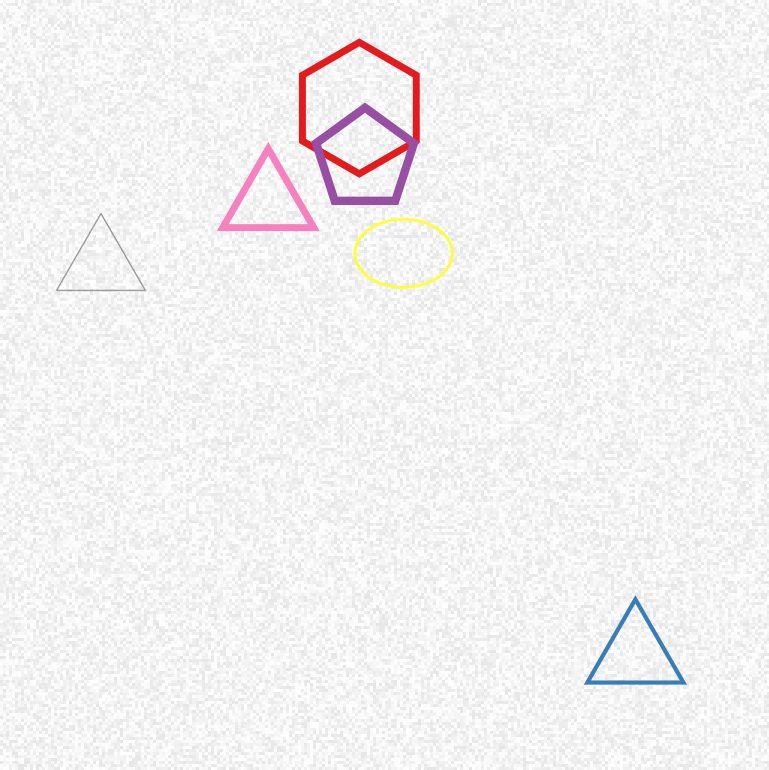[{"shape": "hexagon", "thickness": 2.5, "radius": 0.43, "center": [0.467, 0.86]}, {"shape": "triangle", "thickness": 1.5, "radius": 0.36, "center": [0.825, 0.15]}, {"shape": "pentagon", "thickness": 3, "radius": 0.33, "center": [0.474, 0.793]}, {"shape": "oval", "thickness": 1, "radius": 0.32, "center": [0.524, 0.671]}, {"shape": "triangle", "thickness": 2.5, "radius": 0.34, "center": [0.348, 0.739]}, {"shape": "triangle", "thickness": 0.5, "radius": 0.33, "center": [0.131, 0.656]}]